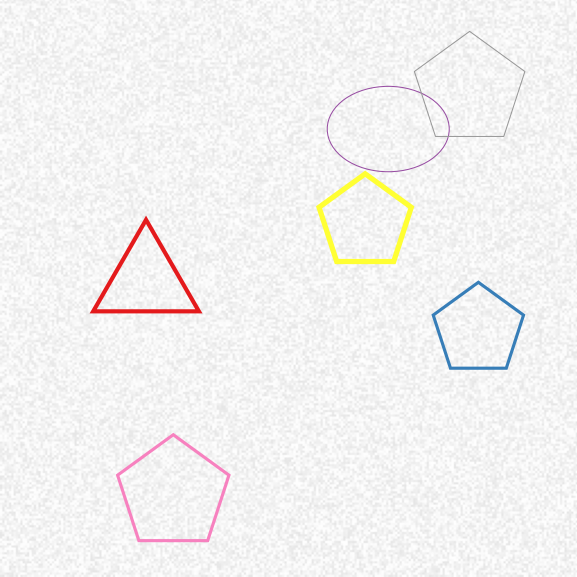[{"shape": "triangle", "thickness": 2, "radius": 0.53, "center": [0.253, 0.513]}, {"shape": "pentagon", "thickness": 1.5, "radius": 0.41, "center": [0.828, 0.428]}, {"shape": "oval", "thickness": 0.5, "radius": 0.53, "center": [0.672, 0.776]}, {"shape": "pentagon", "thickness": 2.5, "radius": 0.42, "center": [0.632, 0.614]}, {"shape": "pentagon", "thickness": 1.5, "radius": 0.51, "center": [0.3, 0.145]}, {"shape": "pentagon", "thickness": 0.5, "radius": 0.5, "center": [0.813, 0.844]}]